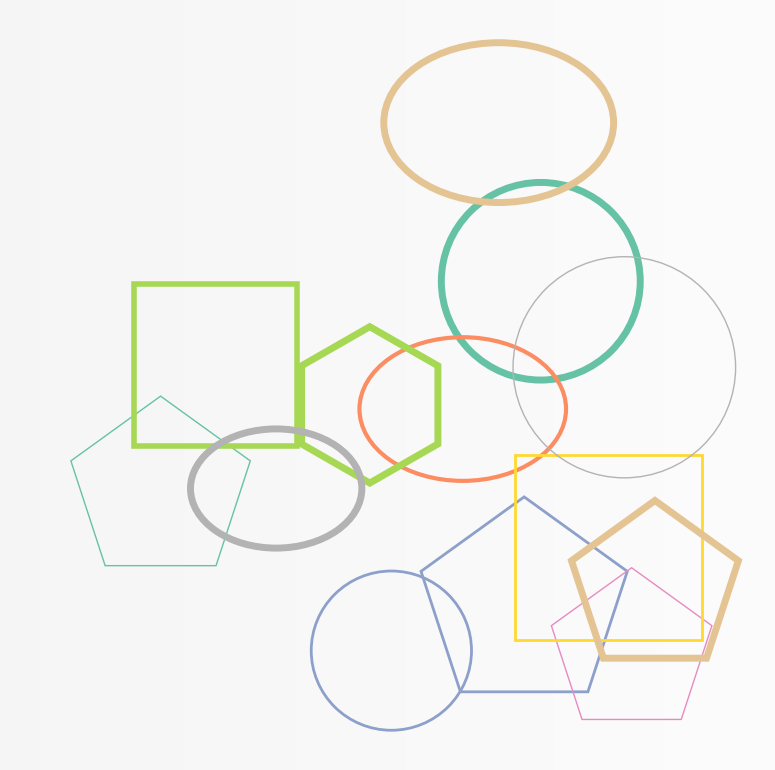[{"shape": "pentagon", "thickness": 0.5, "radius": 0.61, "center": [0.207, 0.364]}, {"shape": "circle", "thickness": 2.5, "radius": 0.64, "center": [0.698, 0.635]}, {"shape": "oval", "thickness": 1.5, "radius": 0.67, "center": [0.597, 0.469]}, {"shape": "circle", "thickness": 1, "radius": 0.52, "center": [0.505, 0.155]}, {"shape": "pentagon", "thickness": 1, "radius": 0.7, "center": [0.676, 0.215]}, {"shape": "pentagon", "thickness": 0.5, "radius": 0.54, "center": [0.815, 0.154]}, {"shape": "square", "thickness": 2, "radius": 0.53, "center": [0.278, 0.526]}, {"shape": "hexagon", "thickness": 2.5, "radius": 0.51, "center": [0.477, 0.474]}, {"shape": "square", "thickness": 1, "radius": 0.6, "center": [0.785, 0.289]}, {"shape": "oval", "thickness": 2.5, "radius": 0.74, "center": [0.643, 0.841]}, {"shape": "pentagon", "thickness": 2.5, "radius": 0.57, "center": [0.845, 0.237]}, {"shape": "oval", "thickness": 2.5, "radius": 0.55, "center": [0.356, 0.366]}, {"shape": "circle", "thickness": 0.5, "radius": 0.72, "center": [0.806, 0.523]}]